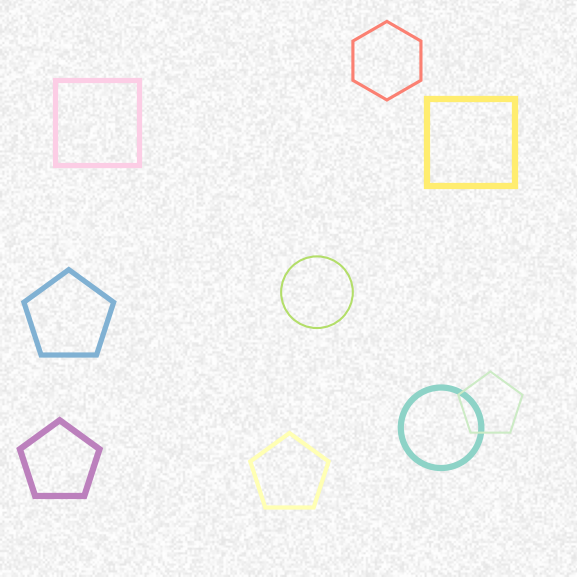[{"shape": "circle", "thickness": 3, "radius": 0.35, "center": [0.764, 0.258]}, {"shape": "pentagon", "thickness": 2, "radius": 0.36, "center": [0.501, 0.178]}, {"shape": "hexagon", "thickness": 1.5, "radius": 0.34, "center": [0.67, 0.894]}, {"shape": "pentagon", "thickness": 2.5, "radius": 0.41, "center": [0.119, 0.45]}, {"shape": "circle", "thickness": 1, "radius": 0.31, "center": [0.549, 0.493]}, {"shape": "square", "thickness": 2.5, "radius": 0.37, "center": [0.168, 0.787]}, {"shape": "pentagon", "thickness": 3, "radius": 0.36, "center": [0.103, 0.199]}, {"shape": "pentagon", "thickness": 1, "radius": 0.29, "center": [0.849, 0.297]}, {"shape": "square", "thickness": 3, "radius": 0.38, "center": [0.815, 0.752]}]